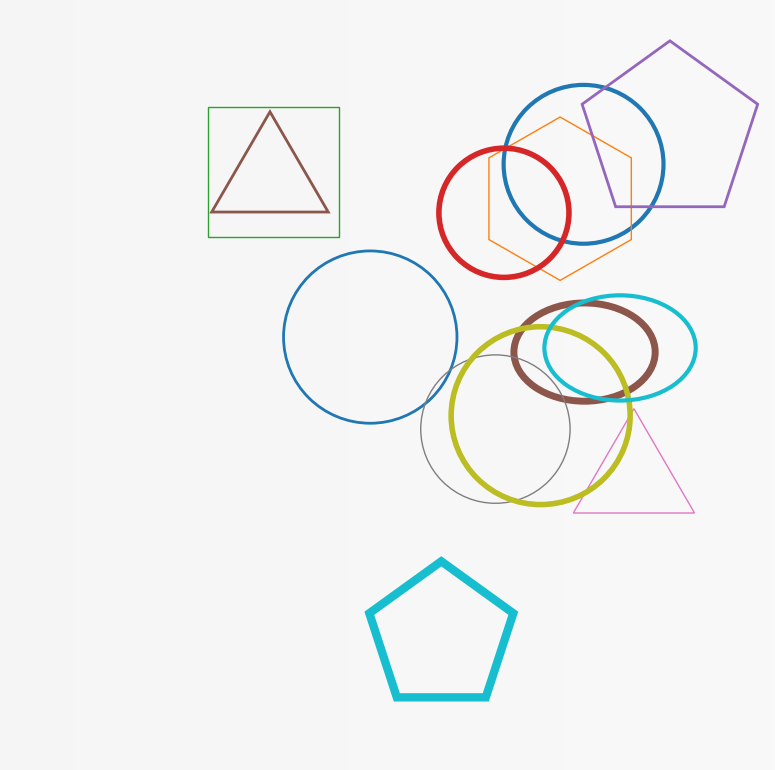[{"shape": "circle", "thickness": 1, "radius": 0.56, "center": [0.478, 0.562]}, {"shape": "circle", "thickness": 1.5, "radius": 0.52, "center": [0.753, 0.787]}, {"shape": "hexagon", "thickness": 0.5, "radius": 0.53, "center": [0.723, 0.742]}, {"shape": "square", "thickness": 0.5, "radius": 0.42, "center": [0.353, 0.776]}, {"shape": "circle", "thickness": 2, "radius": 0.42, "center": [0.65, 0.724]}, {"shape": "pentagon", "thickness": 1, "radius": 0.6, "center": [0.864, 0.828]}, {"shape": "triangle", "thickness": 1, "radius": 0.43, "center": [0.348, 0.768]}, {"shape": "oval", "thickness": 2.5, "radius": 0.46, "center": [0.754, 0.543]}, {"shape": "triangle", "thickness": 0.5, "radius": 0.45, "center": [0.818, 0.379]}, {"shape": "circle", "thickness": 0.5, "radius": 0.48, "center": [0.639, 0.443]}, {"shape": "circle", "thickness": 2, "radius": 0.58, "center": [0.698, 0.46]}, {"shape": "pentagon", "thickness": 3, "radius": 0.49, "center": [0.569, 0.173]}, {"shape": "oval", "thickness": 1.5, "radius": 0.49, "center": [0.8, 0.548]}]